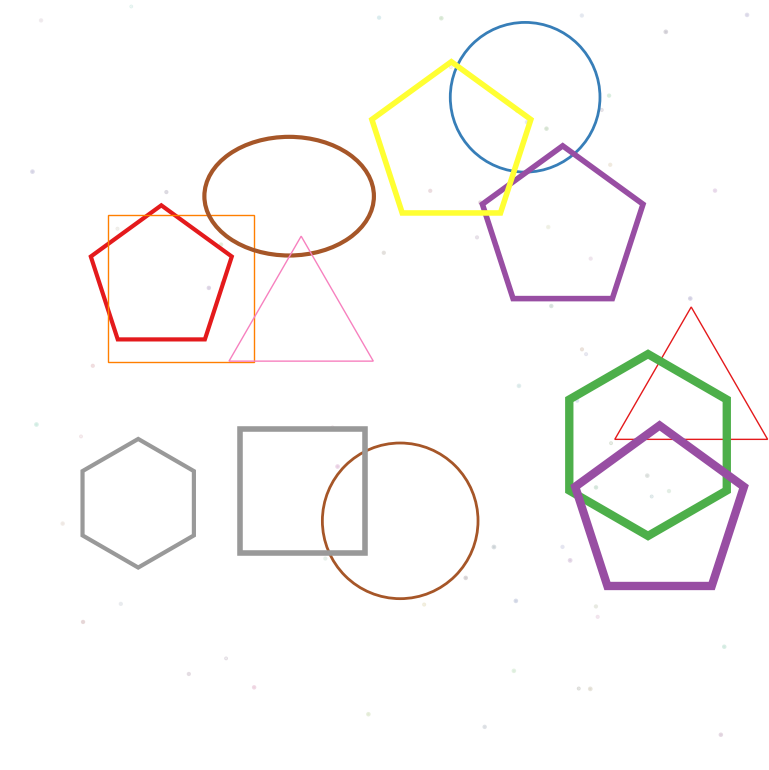[{"shape": "pentagon", "thickness": 1.5, "radius": 0.48, "center": [0.209, 0.637]}, {"shape": "triangle", "thickness": 0.5, "radius": 0.57, "center": [0.898, 0.487]}, {"shape": "circle", "thickness": 1, "radius": 0.49, "center": [0.682, 0.874]}, {"shape": "hexagon", "thickness": 3, "radius": 0.59, "center": [0.842, 0.422]}, {"shape": "pentagon", "thickness": 3, "radius": 0.58, "center": [0.857, 0.332]}, {"shape": "pentagon", "thickness": 2, "radius": 0.55, "center": [0.731, 0.701]}, {"shape": "square", "thickness": 0.5, "radius": 0.47, "center": [0.235, 0.625]}, {"shape": "pentagon", "thickness": 2, "radius": 0.54, "center": [0.586, 0.811]}, {"shape": "circle", "thickness": 1, "radius": 0.51, "center": [0.52, 0.324]}, {"shape": "oval", "thickness": 1.5, "radius": 0.55, "center": [0.376, 0.745]}, {"shape": "triangle", "thickness": 0.5, "radius": 0.54, "center": [0.391, 0.585]}, {"shape": "square", "thickness": 2, "radius": 0.4, "center": [0.393, 0.362]}, {"shape": "hexagon", "thickness": 1.5, "radius": 0.42, "center": [0.179, 0.346]}]